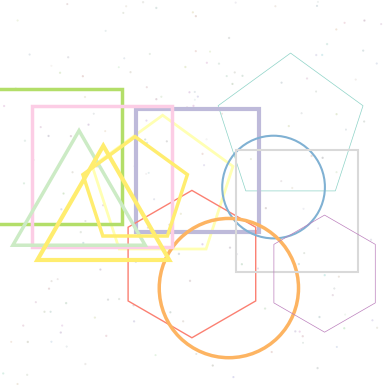[{"shape": "pentagon", "thickness": 0.5, "radius": 0.99, "center": [0.755, 0.664]}, {"shape": "pentagon", "thickness": 2, "radius": 0.96, "center": [0.422, 0.509]}, {"shape": "square", "thickness": 3, "radius": 0.8, "center": [0.513, 0.557]}, {"shape": "hexagon", "thickness": 1, "radius": 0.96, "center": [0.498, 0.314]}, {"shape": "circle", "thickness": 1.5, "radius": 0.67, "center": [0.711, 0.514]}, {"shape": "circle", "thickness": 2.5, "radius": 0.9, "center": [0.594, 0.252]}, {"shape": "square", "thickness": 2.5, "radius": 0.87, "center": [0.142, 0.593]}, {"shape": "square", "thickness": 2.5, "radius": 0.91, "center": [0.264, 0.541]}, {"shape": "square", "thickness": 1.5, "radius": 0.79, "center": [0.771, 0.452]}, {"shape": "hexagon", "thickness": 0.5, "radius": 0.76, "center": [0.843, 0.289]}, {"shape": "triangle", "thickness": 2.5, "radius": 0.99, "center": [0.205, 0.462]}, {"shape": "triangle", "thickness": 3, "radius": 0.99, "center": [0.268, 0.424]}, {"shape": "pentagon", "thickness": 2.5, "radius": 0.71, "center": [0.351, 0.502]}]